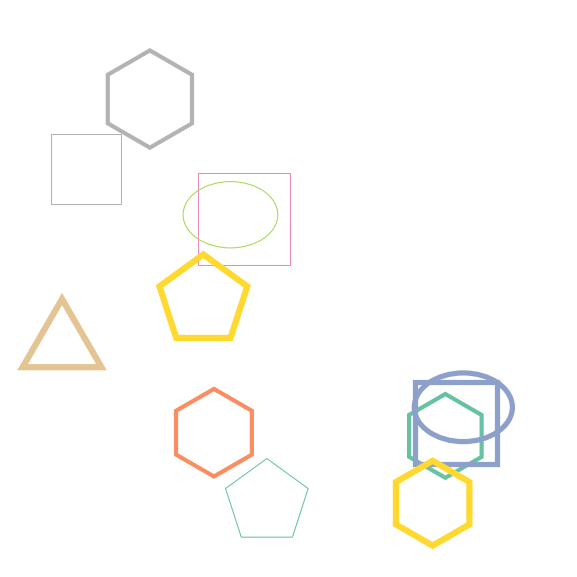[{"shape": "hexagon", "thickness": 2, "radius": 0.36, "center": [0.771, 0.244]}, {"shape": "pentagon", "thickness": 0.5, "radius": 0.38, "center": [0.462, 0.13]}, {"shape": "hexagon", "thickness": 2, "radius": 0.38, "center": [0.37, 0.25]}, {"shape": "square", "thickness": 2.5, "radius": 0.36, "center": [0.789, 0.267]}, {"shape": "oval", "thickness": 2.5, "radius": 0.42, "center": [0.802, 0.294]}, {"shape": "square", "thickness": 0.5, "radius": 0.4, "center": [0.423, 0.62]}, {"shape": "oval", "thickness": 0.5, "radius": 0.41, "center": [0.399, 0.627]}, {"shape": "pentagon", "thickness": 3, "radius": 0.4, "center": [0.352, 0.479]}, {"shape": "hexagon", "thickness": 3, "radius": 0.37, "center": [0.749, 0.128]}, {"shape": "triangle", "thickness": 3, "radius": 0.39, "center": [0.107, 0.403]}, {"shape": "hexagon", "thickness": 2, "radius": 0.42, "center": [0.26, 0.828]}, {"shape": "square", "thickness": 0.5, "radius": 0.3, "center": [0.148, 0.707]}]